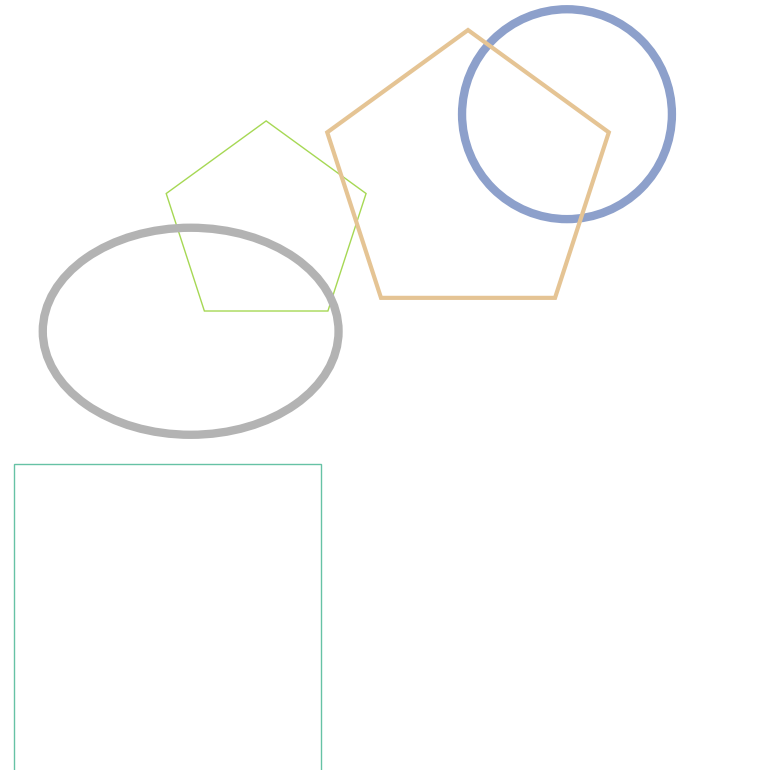[{"shape": "square", "thickness": 0.5, "radius": 1.0, "center": [0.218, 0.197]}, {"shape": "circle", "thickness": 3, "radius": 0.68, "center": [0.736, 0.852]}, {"shape": "pentagon", "thickness": 0.5, "radius": 0.68, "center": [0.346, 0.706]}, {"shape": "pentagon", "thickness": 1.5, "radius": 0.96, "center": [0.608, 0.769]}, {"shape": "oval", "thickness": 3, "radius": 0.96, "center": [0.248, 0.57]}]